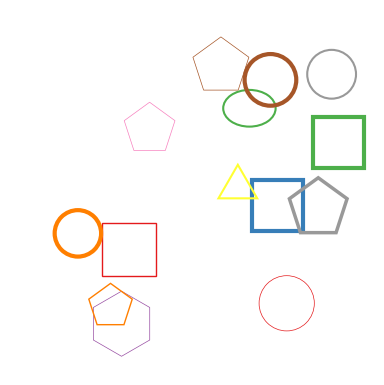[{"shape": "circle", "thickness": 0.5, "radius": 0.36, "center": [0.745, 0.212]}, {"shape": "square", "thickness": 1, "radius": 0.35, "center": [0.334, 0.352]}, {"shape": "square", "thickness": 3, "radius": 0.33, "center": [0.721, 0.466]}, {"shape": "square", "thickness": 3, "radius": 0.33, "center": [0.88, 0.629]}, {"shape": "oval", "thickness": 1.5, "radius": 0.34, "center": [0.648, 0.719]}, {"shape": "hexagon", "thickness": 0.5, "radius": 0.42, "center": [0.316, 0.159]}, {"shape": "pentagon", "thickness": 1, "radius": 0.3, "center": [0.287, 0.205]}, {"shape": "circle", "thickness": 3, "radius": 0.3, "center": [0.202, 0.394]}, {"shape": "triangle", "thickness": 1.5, "radius": 0.29, "center": [0.618, 0.514]}, {"shape": "circle", "thickness": 3, "radius": 0.34, "center": [0.702, 0.793]}, {"shape": "pentagon", "thickness": 0.5, "radius": 0.38, "center": [0.574, 0.828]}, {"shape": "pentagon", "thickness": 0.5, "radius": 0.35, "center": [0.389, 0.665]}, {"shape": "pentagon", "thickness": 2.5, "radius": 0.39, "center": [0.827, 0.459]}, {"shape": "circle", "thickness": 1.5, "radius": 0.32, "center": [0.861, 0.807]}]